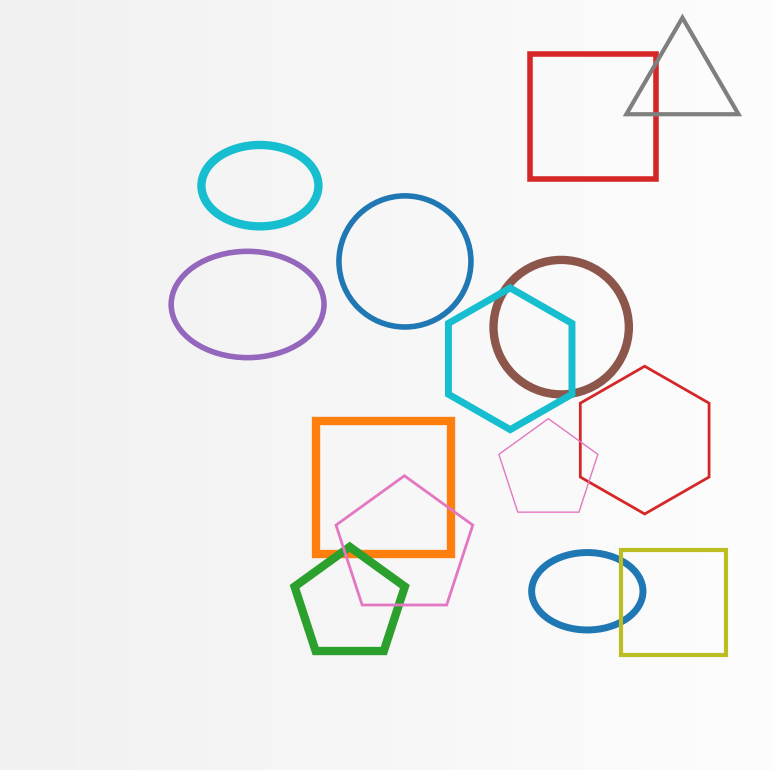[{"shape": "circle", "thickness": 2, "radius": 0.43, "center": [0.523, 0.66]}, {"shape": "oval", "thickness": 2.5, "radius": 0.36, "center": [0.758, 0.232]}, {"shape": "square", "thickness": 3, "radius": 0.43, "center": [0.495, 0.367]}, {"shape": "pentagon", "thickness": 3, "radius": 0.37, "center": [0.451, 0.215]}, {"shape": "hexagon", "thickness": 1, "radius": 0.48, "center": [0.832, 0.428]}, {"shape": "square", "thickness": 2, "radius": 0.41, "center": [0.765, 0.849]}, {"shape": "oval", "thickness": 2, "radius": 0.49, "center": [0.319, 0.605]}, {"shape": "circle", "thickness": 3, "radius": 0.44, "center": [0.724, 0.575]}, {"shape": "pentagon", "thickness": 0.5, "radius": 0.34, "center": [0.708, 0.389]}, {"shape": "pentagon", "thickness": 1, "radius": 0.46, "center": [0.522, 0.289]}, {"shape": "triangle", "thickness": 1.5, "radius": 0.42, "center": [0.881, 0.893]}, {"shape": "square", "thickness": 1.5, "radius": 0.34, "center": [0.869, 0.218]}, {"shape": "hexagon", "thickness": 2.5, "radius": 0.46, "center": [0.658, 0.534]}, {"shape": "oval", "thickness": 3, "radius": 0.38, "center": [0.335, 0.759]}]